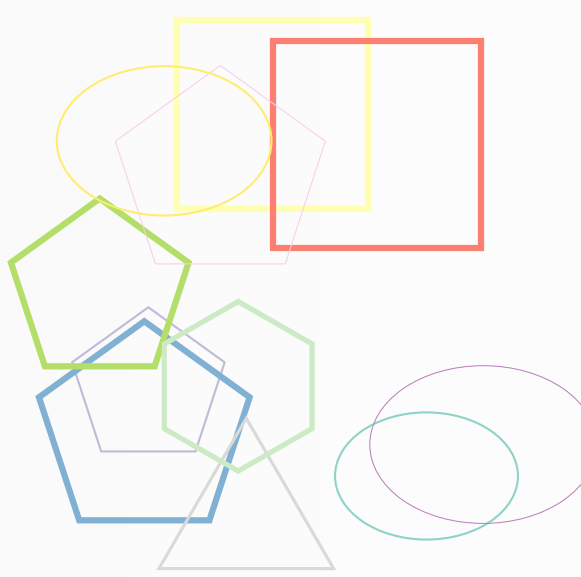[{"shape": "oval", "thickness": 1, "radius": 0.79, "center": [0.734, 0.175]}, {"shape": "square", "thickness": 3, "radius": 0.82, "center": [0.469, 0.801]}, {"shape": "pentagon", "thickness": 1, "radius": 0.69, "center": [0.255, 0.329]}, {"shape": "square", "thickness": 3, "radius": 0.9, "center": [0.649, 0.748]}, {"shape": "pentagon", "thickness": 3, "radius": 0.95, "center": [0.248, 0.252]}, {"shape": "pentagon", "thickness": 3, "radius": 0.8, "center": [0.172, 0.495]}, {"shape": "pentagon", "thickness": 0.5, "radius": 0.95, "center": [0.379, 0.696]}, {"shape": "triangle", "thickness": 1.5, "radius": 0.87, "center": [0.424, 0.101]}, {"shape": "oval", "thickness": 0.5, "radius": 0.98, "center": [0.831, 0.229]}, {"shape": "hexagon", "thickness": 2.5, "radius": 0.73, "center": [0.41, 0.33]}, {"shape": "oval", "thickness": 1, "radius": 0.92, "center": [0.282, 0.755]}]